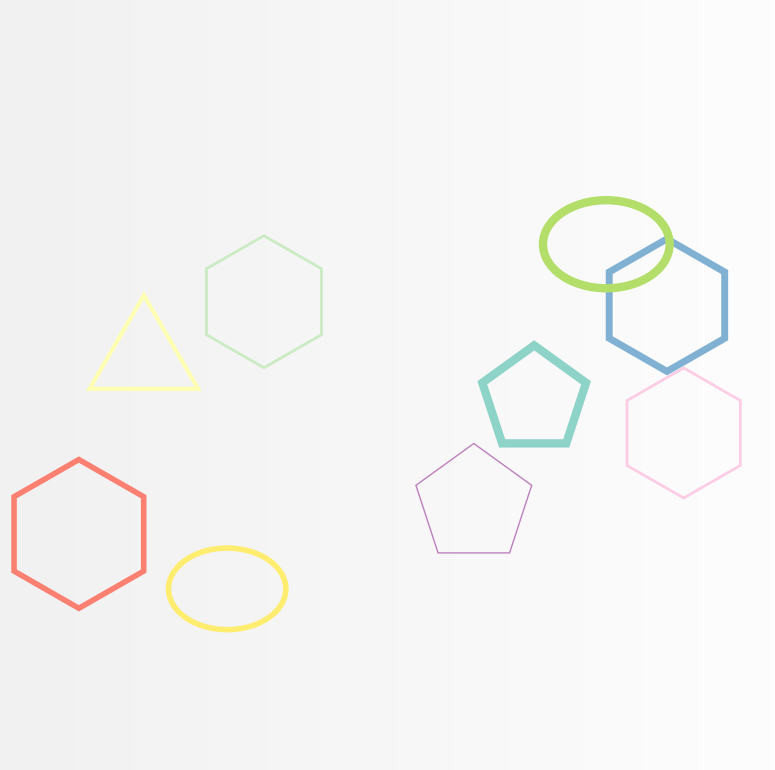[{"shape": "pentagon", "thickness": 3, "radius": 0.35, "center": [0.689, 0.481]}, {"shape": "triangle", "thickness": 1.5, "radius": 0.4, "center": [0.186, 0.536]}, {"shape": "hexagon", "thickness": 2, "radius": 0.48, "center": [0.102, 0.307]}, {"shape": "hexagon", "thickness": 2.5, "radius": 0.43, "center": [0.861, 0.604]}, {"shape": "oval", "thickness": 3, "radius": 0.41, "center": [0.782, 0.683]}, {"shape": "hexagon", "thickness": 1, "radius": 0.42, "center": [0.882, 0.438]}, {"shape": "pentagon", "thickness": 0.5, "radius": 0.39, "center": [0.611, 0.345]}, {"shape": "hexagon", "thickness": 1, "radius": 0.43, "center": [0.341, 0.608]}, {"shape": "oval", "thickness": 2, "radius": 0.38, "center": [0.293, 0.235]}]